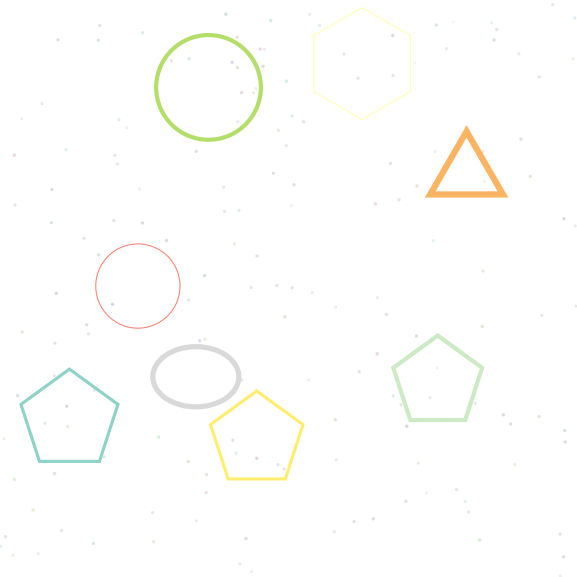[{"shape": "pentagon", "thickness": 1.5, "radius": 0.44, "center": [0.12, 0.272]}, {"shape": "hexagon", "thickness": 0.5, "radius": 0.48, "center": [0.627, 0.889]}, {"shape": "circle", "thickness": 0.5, "radius": 0.36, "center": [0.239, 0.504]}, {"shape": "triangle", "thickness": 3, "radius": 0.36, "center": [0.808, 0.699]}, {"shape": "circle", "thickness": 2, "radius": 0.45, "center": [0.361, 0.848]}, {"shape": "oval", "thickness": 2.5, "radius": 0.37, "center": [0.339, 0.347]}, {"shape": "pentagon", "thickness": 2, "radius": 0.4, "center": [0.758, 0.337]}, {"shape": "pentagon", "thickness": 1.5, "radius": 0.42, "center": [0.445, 0.238]}]